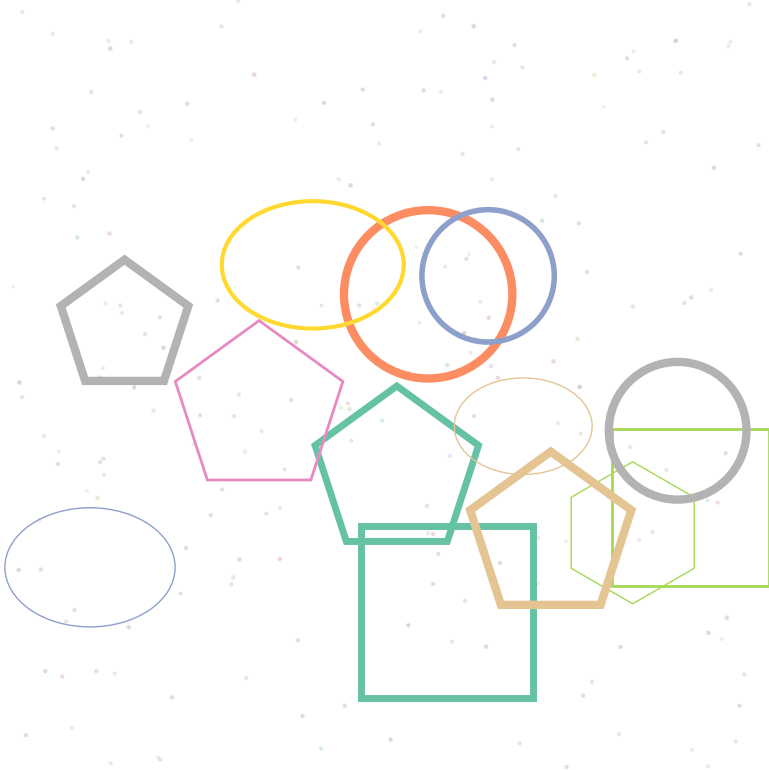[{"shape": "square", "thickness": 2.5, "radius": 0.56, "center": [0.58, 0.205]}, {"shape": "pentagon", "thickness": 2.5, "radius": 0.56, "center": [0.515, 0.387]}, {"shape": "circle", "thickness": 3, "radius": 0.55, "center": [0.556, 0.618]}, {"shape": "circle", "thickness": 2, "radius": 0.43, "center": [0.634, 0.642]}, {"shape": "oval", "thickness": 0.5, "radius": 0.55, "center": [0.117, 0.263]}, {"shape": "pentagon", "thickness": 1, "radius": 0.57, "center": [0.336, 0.469]}, {"shape": "hexagon", "thickness": 0.5, "radius": 0.46, "center": [0.822, 0.308]}, {"shape": "square", "thickness": 1, "radius": 0.51, "center": [0.896, 0.341]}, {"shape": "oval", "thickness": 1.5, "radius": 0.59, "center": [0.406, 0.656]}, {"shape": "oval", "thickness": 0.5, "radius": 0.45, "center": [0.679, 0.446]}, {"shape": "pentagon", "thickness": 3, "radius": 0.55, "center": [0.715, 0.303]}, {"shape": "circle", "thickness": 3, "radius": 0.45, "center": [0.88, 0.441]}, {"shape": "pentagon", "thickness": 3, "radius": 0.44, "center": [0.162, 0.576]}]